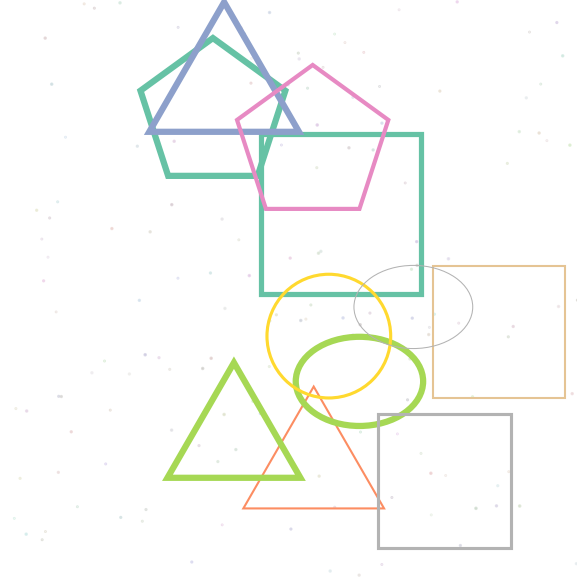[{"shape": "square", "thickness": 2.5, "radius": 0.69, "center": [0.591, 0.629]}, {"shape": "pentagon", "thickness": 3, "radius": 0.66, "center": [0.369, 0.801]}, {"shape": "triangle", "thickness": 1, "radius": 0.7, "center": [0.543, 0.189]}, {"shape": "triangle", "thickness": 3, "radius": 0.75, "center": [0.388, 0.846]}, {"shape": "pentagon", "thickness": 2, "radius": 0.69, "center": [0.541, 0.749]}, {"shape": "triangle", "thickness": 3, "radius": 0.66, "center": [0.405, 0.238]}, {"shape": "oval", "thickness": 3, "radius": 0.55, "center": [0.622, 0.339]}, {"shape": "circle", "thickness": 1.5, "radius": 0.54, "center": [0.569, 0.417]}, {"shape": "square", "thickness": 1, "radius": 0.57, "center": [0.864, 0.425]}, {"shape": "square", "thickness": 1.5, "radius": 0.58, "center": [0.769, 0.166]}, {"shape": "oval", "thickness": 0.5, "radius": 0.51, "center": [0.716, 0.468]}]